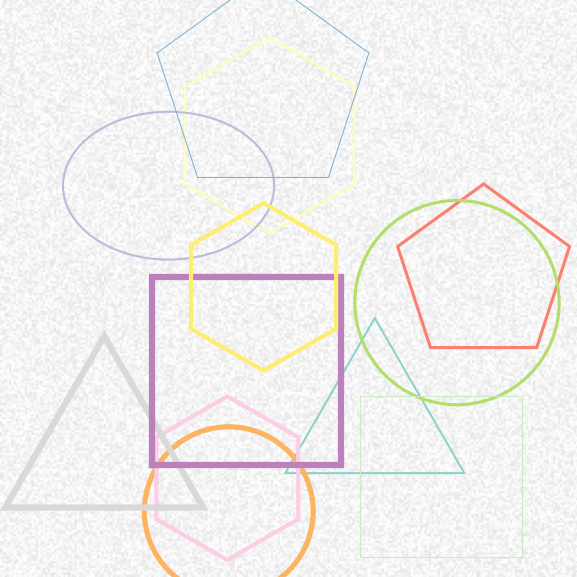[{"shape": "triangle", "thickness": 1, "radius": 0.9, "center": [0.649, 0.269]}, {"shape": "hexagon", "thickness": 1, "radius": 0.85, "center": [0.467, 0.765]}, {"shape": "oval", "thickness": 1, "radius": 0.91, "center": [0.292, 0.678]}, {"shape": "pentagon", "thickness": 1.5, "radius": 0.78, "center": [0.837, 0.524]}, {"shape": "pentagon", "thickness": 0.5, "radius": 0.96, "center": [0.455, 0.848]}, {"shape": "circle", "thickness": 2.5, "radius": 0.73, "center": [0.396, 0.114]}, {"shape": "circle", "thickness": 1.5, "radius": 0.88, "center": [0.791, 0.475]}, {"shape": "hexagon", "thickness": 2, "radius": 0.71, "center": [0.394, 0.171]}, {"shape": "triangle", "thickness": 3, "radius": 0.99, "center": [0.181, 0.219]}, {"shape": "square", "thickness": 3, "radius": 0.82, "center": [0.427, 0.357]}, {"shape": "square", "thickness": 0.5, "radius": 0.7, "center": [0.763, 0.174]}, {"shape": "hexagon", "thickness": 2, "radius": 0.73, "center": [0.456, 0.502]}]